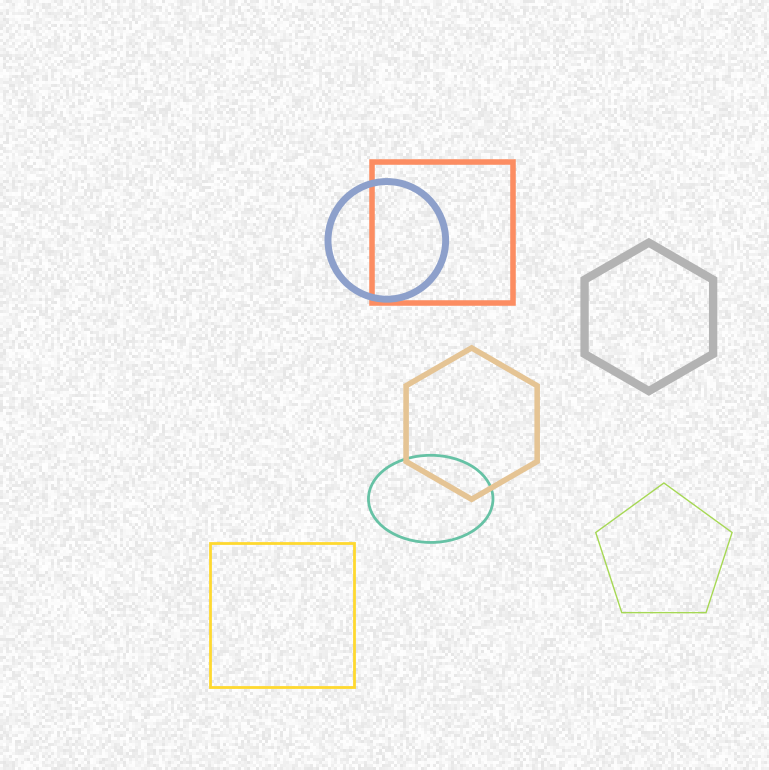[{"shape": "oval", "thickness": 1, "radius": 0.4, "center": [0.559, 0.352]}, {"shape": "square", "thickness": 2, "radius": 0.46, "center": [0.575, 0.698]}, {"shape": "circle", "thickness": 2.5, "radius": 0.38, "center": [0.502, 0.688]}, {"shape": "pentagon", "thickness": 0.5, "radius": 0.47, "center": [0.862, 0.28]}, {"shape": "square", "thickness": 1, "radius": 0.47, "center": [0.366, 0.201]}, {"shape": "hexagon", "thickness": 2, "radius": 0.49, "center": [0.613, 0.45]}, {"shape": "hexagon", "thickness": 3, "radius": 0.48, "center": [0.843, 0.589]}]